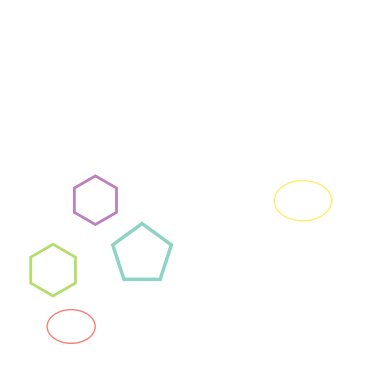[{"shape": "pentagon", "thickness": 2.5, "radius": 0.4, "center": [0.369, 0.339]}, {"shape": "oval", "thickness": 1, "radius": 0.31, "center": [0.185, 0.152]}, {"shape": "hexagon", "thickness": 2, "radius": 0.34, "center": [0.138, 0.298]}, {"shape": "hexagon", "thickness": 2, "radius": 0.32, "center": [0.248, 0.48]}, {"shape": "oval", "thickness": 1, "radius": 0.37, "center": [0.787, 0.479]}]